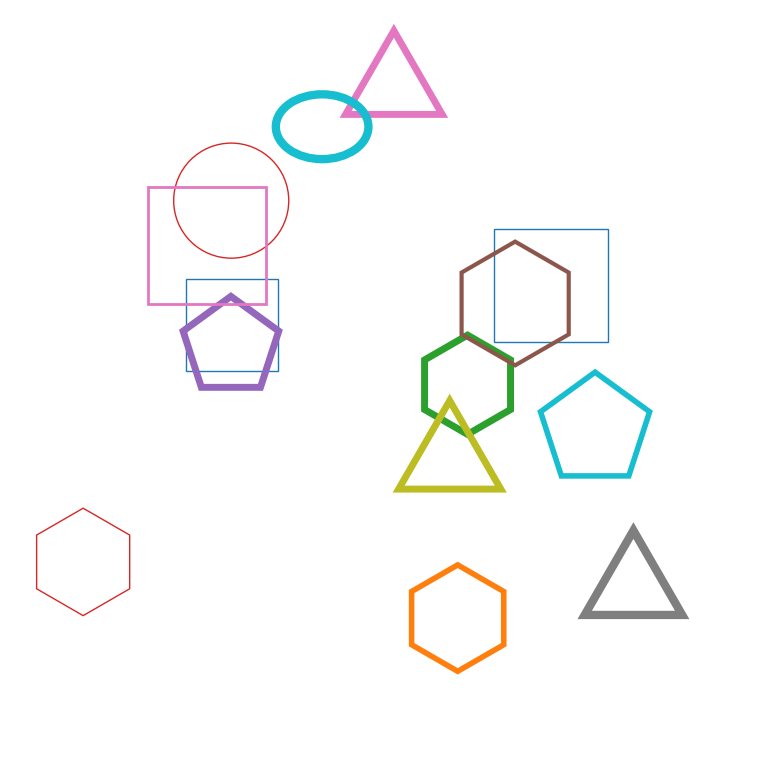[{"shape": "square", "thickness": 0.5, "radius": 0.3, "center": [0.301, 0.578]}, {"shape": "square", "thickness": 0.5, "radius": 0.37, "center": [0.715, 0.629]}, {"shape": "hexagon", "thickness": 2, "radius": 0.35, "center": [0.594, 0.197]}, {"shape": "hexagon", "thickness": 2.5, "radius": 0.32, "center": [0.607, 0.5]}, {"shape": "hexagon", "thickness": 0.5, "radius": 0.35, "center": [0.108, 0.27]}, {"shape": "circle", "thickness": 0.5, "radius": 0.37, "center": [0.3, 0.739]}, {"shape": "pentagon", "thickness": 2.5, "radius": 0.33, "center": [0.3, 0.55]}, {"shape": "hexagon", "thickness": 1.5, "radius": 0.4, "center": [0.669, 0.606]}, {"shape": "triangle", "thickness": 2.5, "radius": 0.36, "center": [0.512, 0.888]}, {"shape": "square", "thickness": 1, "radius": 0.38, "center": [0.269, 0.681]}, {"shape": "triangle", "thickness": 3, "radius": 0.37, "center": [0.823, 0.238]}, {"shape": "triangle", "thickness": 2.5, "radius": 0.38, "center": [0.584, 0.403]}, {"shape": "oval", "thickness": 3, "radius": 0.3, "center": [0.418, 0.835]}, {"shape": "pentagon", "thickness": 2, "radius": 0.37, "center": [0.773, 0.442]}]